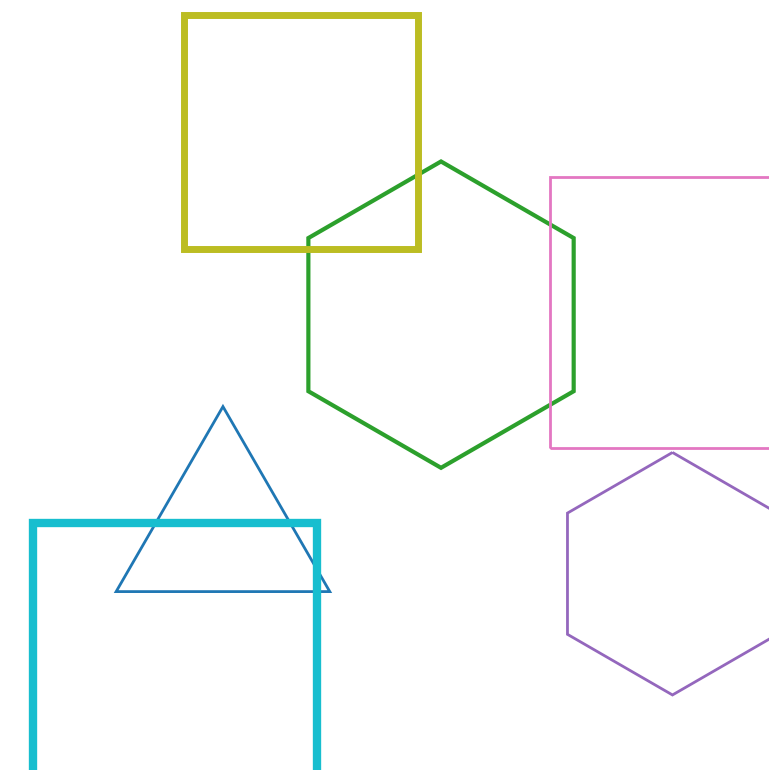[{"shape": "triangle", "thickness": 1, "radius": 0.8, "center": [0.29, 0.312]}, {"shape": "hexagon", "thickness": 1.5, "radius": 0.99, "center": [0.573, 0.591]}, {"shape": "hexagon", "thickness": 1, "radius": 0.79, "center": [0.873, 0.255]}, {"shape": "square", "thickness": 1, "radius": 0.88, "center": [0.889, 0.594]}, {"shape": "square", "thickness": 2.5, "radius": 0.76, "center": [0.391, 0.829]}, {"shape": "square", "thickness": 3, "radius": 0.92, "center": [0.228, 0.136]}]